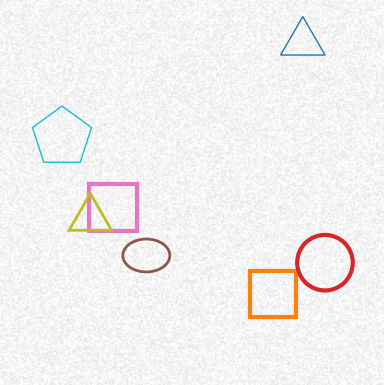[{"shape": "triangle", "thickness": 1, "radius": 0.33, "center": [0.786, 0.89]}, {"shape": "square", "thickness": 3, "radius": 0.3, "center": [0.708, 0.237]}, {"shape": "circle", "thickness": 3, "radius": 0.36, "center": [0.844, 0.318]}, {"shape": "oval", "thickness": 2, "radius": 0.31, "center": [0.38, 0.336]}, {"shape": "square", "thickness": 3, "radius": 0.31, "center": [0.294, 0.461]}, {"shape": "triangle", "thickness": 2, "radius": 0.32, "center": [0.235, 0.434]}, {"shape": "pentagon", "thickness": 1, "radius": 0.4, "center": [0.161, 0.644]}]